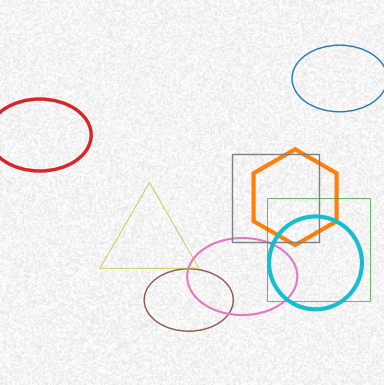[{"shape": "oval", "thickness": 1, "radius": 0.62, "center": [0.882, 0.796]}, {"shape": "hexagon", "thickness": 3, "radius": 0.62, "center": [0.767, 0.488]}, {"shape": "square", "thickness": 0.5, "radius": 0.67, "center": [0.827, 0.352]}, {"shape": "oval", "thickness": 2.5, "radius": 0.67, "center": [0.103, 0.649]}, {"shape": "oval", "thickness": 1, "radius": 0.58, "center": [0.49, 0.221]}, {"shape": "oval", "thickness": 1.5, "radius": 0.72, "center": [0.629, 0.282]}, {"shape": "square", "thickness": 1, "radius": 0.57, "center": [0.715, 0.486]}, {"shape": "triangle", "thickness": 0.5, "radius": 0.74, "center": [0.388, 0.377]}, {"shape": "circle", "thickness": 3, "radius": 0.6, "center": [0.82, 0.317]}]